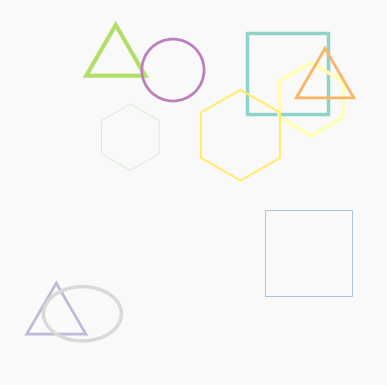[{"shape": "square", "thickness": 2.5, "radius": 0.52, "center": [0.743, 0.809]}, {"shape": "hexagon", "thickness": 2.5, "radius": 0.47, "center": [0.803, 0.742]}, {"shape": "triangle", "thickness": 2, "radius": 0.44, "center": [0.145, 0.176]}, {"shape": "square", "thickness": 0.5, "radius": 0.56, "center": [0.796, 0.343]}, {"shape": "triangle", "thickness": 2, "radius": 0.43, "center": [0.839, 0.789]}, {"shape": "triangle", "thickness": 3, "radius": 0.44, "center": [0.299, 0.847]}, {"shape": "oval", "thickness": 2.5, "radius": 0.5, "center": [0.213, 0.185]}, {"shape": "circle", "thickness": 2, "radius": 0.4, "center": [0.446, 0.818]}, {"shape": "hexagon", "thickness": 0.5, "radius": 0.43, "center": [0.336, 0.644]}, {"shape": "hexagon", "thickness": 1.5, "radius": 0.59, "center": [0.621, 0.649]}]